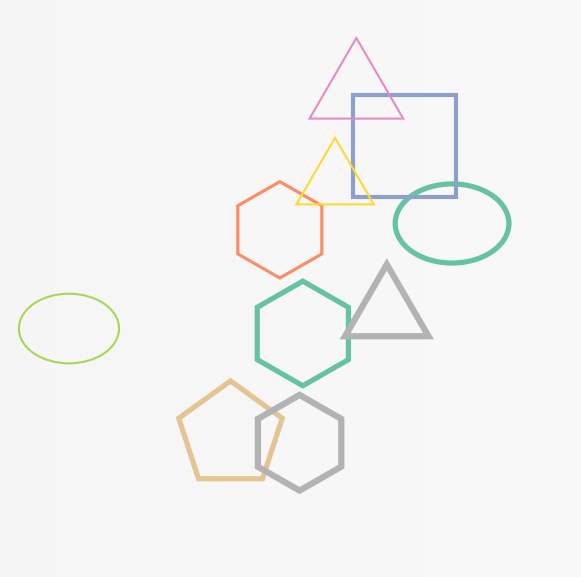[{"shape": "hexagon", "thickness": 2.5, "radius": 0.45, "center": [0.521, 0.422]}, {"shape": "oval", "thickness": 2.5, "radius": 0.49, "center": [0.778, 0.612]}, {"shape": "hexagon", "thickness": 1.5, "radius": 0.42, "center": [0.481, 0.601]}, {"shape": "square", "thickness": 2, "radius": 0.44, "center": [0.696, 0.747]}, {"shape": "triangle", "thickness": 1, "radius": 0.47, "center": [0.613, 0.84]}, {"shape": "oval", "thickness": 1, "radius": 0.43, "center": [0.119, 0.43]}, {"shape": "triangle", "thickness": 1, "radius": 0.38, "center": [0.576, 0.684]}, {"shape": "pentagon", "thickness": 2.5, "radius": 0.47, "center": [0.397, 0.246]}, {"shape": "triangle", "thickness": 3, "radius": 0.41, "center": [0.665, 0.458]}, {"shape": "hexagon", "thickness": 3, "radius": 0.41, "center": [0.515, 0.232]}]